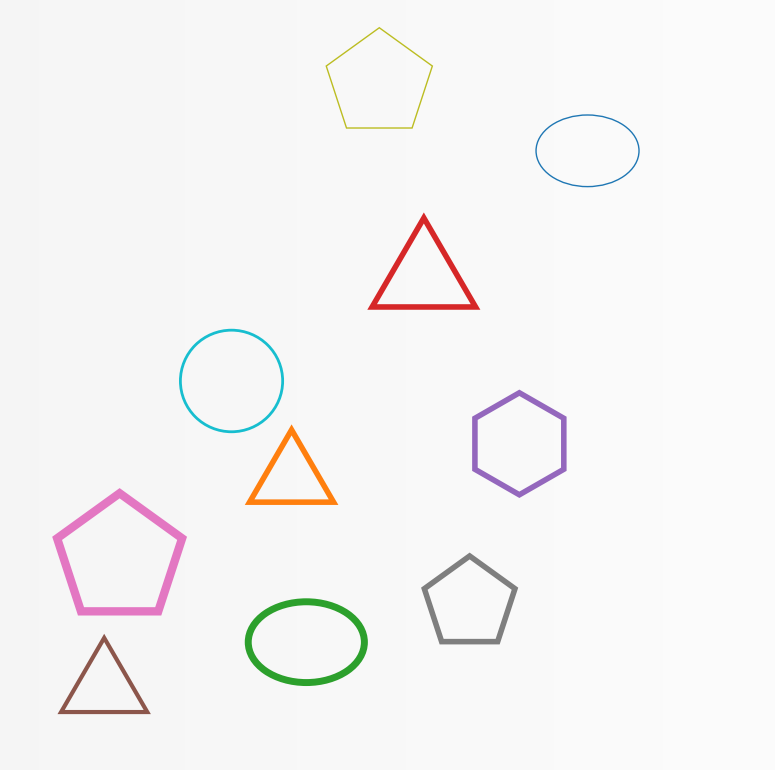[{"shape": "oval", "thickness": 0.5, "radius": 0.33, "center": [0.758, 0.804]}, {"shape": "triangle", "thickness": 2, "radius": 0.31, "center": [0.376, 0.379]}, {"shape": "oval", "thickness": 2.5, "radius": 0.37, "center": [0.395, 0.166]}, {"shape": "triangle", "thickness": 2, "radius": 0.39, "center": [0.547, 0.64]}, {"shape": "hexagon", "thickness": 2, "radius": 0.33, "center": [0.67, 0.424]}, {"shape": "triangle", "thickness": 1.5, "radius": 0.32, "center": [0.134, 0.107]}, {"shape": "pentagon", "thickness": 3, "radius": 0.42, "center": [0.154, 0.275]}, {"shape": "pentagon", "thickness": 2, "radius": 0.31, "center": [0.606, 0.216]}, {"shape": "pentagon", "thickness": 0.5, "radius": 0.36, "center": [0.489, 0.892]}, {"shape": "circle", "thickness": 1, "radius": 0.33, "center": [0.299, 0.505]}]